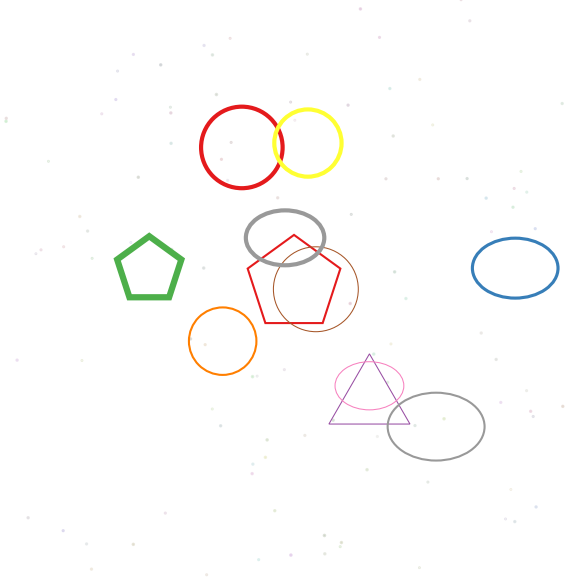[{"shape": "circle", "thickness": 2, "radius": 0.35, "center": [0.419, 0.744]}, {"shape": "pentagon", "thickness": 1, "radius": 0.42, "center": [0.509, 0.508]}, {"shape": "oval", "thickness": 1.5, "radius": 0.37, "center": [0.892, 0.535]}, {"shape": "pentagon", "thickness": 3, "radius": 0.29, "center": [0.258, 0.532]}, {"shape": "triangle", "thickness": 0.5, "radius": 0.41, "center": [0.64, 0.305]}, {"shape": "circle", "thickness": 1, "radius": 0.29, "center": [0.386, 0.408]}, {"shape": "circle", "thickness": 2, "radius": 0.29, "center": [0.533, 0.751]}, {"shape": "circle", "thickness": 0.5, "radius": 0.37, "center": [0.547, 0.498]}, {"shape": "oval", "thickness": 0.5, "radius": 0.3, "center": [0.64, 0.331]}, {"shape": "oval", "thickness": 2, "radius": 0.34, "center": [0.494, 0.587]}, {"shape": "oval", "thickness": 1, "radius": 0.42, "center": [0.755, 0.26]}]